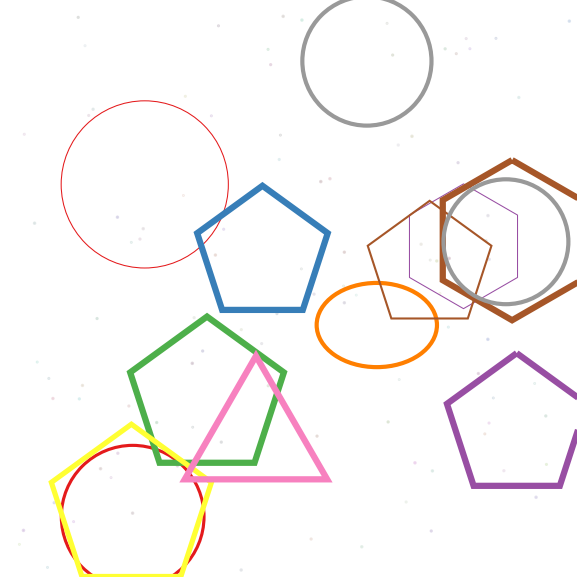[{"shape": "circle", "thickness": 0.5, "radius": 0.72, "center": [0.251, 0.68]}, {"shape": "circle", "thickness": 1.5, "radius": 0.62, "center": [0.23, 0.104]}, {"shape": "pentagon", "thickness": 3, "radius": 0.59, "center": [0.454, 0.559]}, {"shape": "pentagon", "thickness": 3, "radius": 0.7, "center": [0.358, 0.311]}, {"shape": "pentagon", "thickness": 3, "radius": 0.64, "center": [0.895, 0.261]}, {"shape": "hexagon", "thickness": 0.5, "radius": 0.54, "center": [0.803, 0.573]}, {"shape": "oval", "thickness": 2, "radius": 0.52, "center": [0.652, 0.436]}, {"shape": "pentagon", "thickness": 2.5, "radius": 0.73, "center": [0.228, 0.119]}, {"shape": "pentagon", "thickness": 1, "radius": 0.56, "center": [0.744, 0.539]}, {"shape": "hexagon", "thickness": 3, "radius": 0.69, "center": [0.887, 0.583]}, {"shape": "triangle", "thickness": 3, "radius": 0.71, "center": [0.443, 0.24]}, {"shape": "circle", "thickness": 2, "radius": 0.56, "center": [0.635, 0.893]}, {"shape": "circle", "thickness": 2, "radius": 0.54, "center": [0.876, 0.581]}]